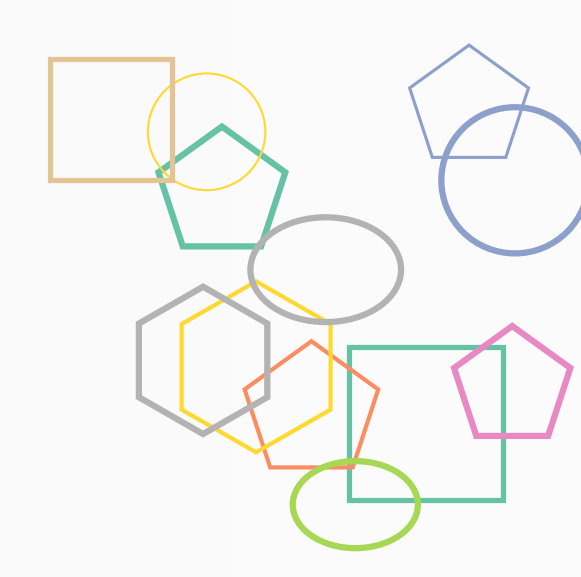[{"shape": "pentagon", "thickness": 3, "radius": 0.57, "center": [0.382, 0.665]}, {"shape": "square", "thickness": 2.5, "radius": 0.66, "center": [0.732, 0.266]}, {"shape": "pentagon", "thickness": 2, "radius": 0.6, "center": [0.536, 0.287]}, {"shape": "pentagon", "thickness": 1.5, "radius": 0.54, "center": [0.807, 0.814]}, {"shape": "circle", "thickness": 3, "radius": 0.63, "center": [0.886, 0.687]}, {"shape": "pentagon", "thickness": 3, "radius": 0.53, "center": [0.881, 0.329]}, {"shape": "oval", "thickness": 3, "radius": 0.54, "center": [0.611, 0.125]}, {"shape": "hexagon", "thickness": 2, "radius": 0.74, "center": [0.441, 0.364]}, {"shape": "circle", "thickness": 1, "radius": 0.51, "center": [0.355, 0.771]}, {"shape": "square", "thickness": 2.5, "radius": 0.52, "center": [0.191, 0.792]}, {"shape": "oval", "thickness": 3, "radius": 0.65, "center": [0.56, 0.532]}, {"shape": "hexagon", "thickness": 3, "radius": 0.64, "center": [0.349, 0.375]}]